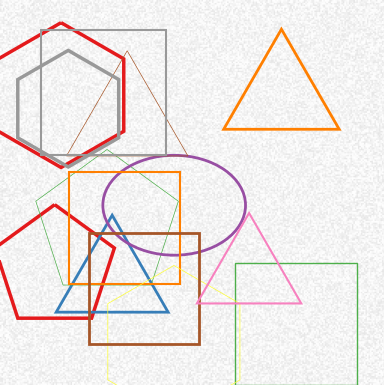[{"shape": "hexagon", "thickness": 2.5, "radius": 0.94, "center": [0.159, 0.753]}, {"shape": "pentagon", "thickness": 2.5, "radius": 0.82, "center": [0.142, 0.305]}, {"shape": "triangle", "thickness": 2, "radius": 0.84, "center": [0.291, 0.273]}, {"shape": "pentagon", "thickness": 0.5, "radius": 0.97, "center": [0.278, 0.417]}, {"shape": "square", "thickness": 1, "radius": 0.79, "center": [0.768, 0.158]}, {"shape": "oval", "thickness": 2, "radius": 0.93, "center": [0.452, 0.467]}, {"shape": "triangle", "thickness": 2, "radius": 0.87, "center": [0.731, 0.751]}, {"shape": "square", "thickness": 1.5, "radius": 0.73, "center": [0.323, 0.409]}, {"shape": "hexagon", "thickness": 0.5, "radius": 0.99, "center": [0.452, 0.112]}, {"shape": "square", "thickness": 2, "radius": 0.72, "center": [0.374, 0.251]}, {"shape": "triangle", "thickness": 0.5, "radius": 0.91, "center": [0.33, 0.686]}, {"shape": "triangle", "thickness": 1.5, "radius": 0.78, "center": [0.647, 0.29]}, {"shape": "hexagon", "thickness": 2.5, "radius": 0.76, "center": [0.177, 0.718]}, {"shape": "square", "thickness": 1.5, "radius": 0.81, "center": [0.268, 0.76]}]